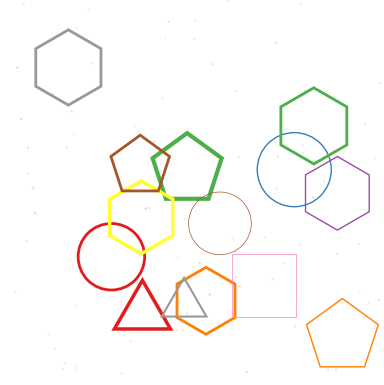[{"shape": "triangle", "thickness": 2.5, "radius": 0.42, "center": [0.37, 0.188]}, {"shape": "circle", "thickness": 2, "radius": 0.43, "center": [0.289, 0.333]}, {"shape": "circle", "thickness": 1, "radius": 0.48, "center": [0.764, 0.559]}, {"shape": "pentagon", "thickness": 3, "radius": 0.47, "center": [0.486, 0.56]}, {"shape": "hexagon", "thickness": 2, "radius": 0.49, "center": [0.815, 0.673]}, {"shape": "hexagon", "thickness": 1, "radius": 0.48, "center": [0.876, 0.498]}, {"shape": "pentagon", "thickness": 1, "radius": 0.49, "center": [0.889, 0.126]}, {"shape": "hexagon", "thickness": 2, "radius": 0.43, "center": [0.535, 0.219]}, {"shape": "hexagon", "thickness": 2.5, "radius": 0.47, "center": [0.367, 0.435]}, {"shape": "pentagon", "thickness": 2, "radius": 0.4, "center": [0.364, 0.569]}, {"shape": "circle", "thickness": 0.5, "radius": 0.41, "center": [0.571, 0.42]}, {"shape": "square", "thickness": 0.5, "radius": 0.41, "center": [0.685, 0.259]}, {"shape": "triangle", "thickness": 1.5, "radius": 0.34, "center": [0.478, 0.211]}, {"shape": "hexagon", "thickness": 2, "radius": 0.49, "center": [0.178, 0.825]}]